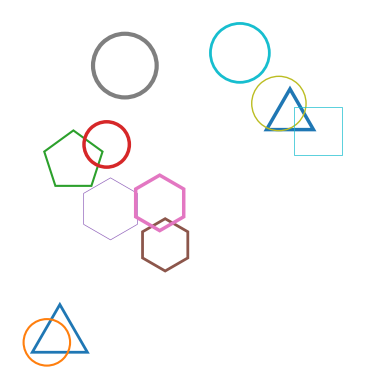[{"shape": "triangle", "thickness": 2, "radius": 0.41, "center": [0.155, 0.126]}, {"shape": "triangle", "thickness": 2.5, "radius": 0.35, "center": [0.753, 0.699]}, {"shape": "circle", "thickness": 1.5, "radius": 0.3, "center": [0.122, 0.111]}, {"shape": "pentagon", "thickness": 1.5, "radius": 0.4, "center": [0.191, 0.582]}, {"shape": "circle", "thickness": 2.5, "radius": 0.29, "center": [0.277, 0.625]}, {"shape": "hexagon", "thickness": 0.5, "radius": 0.4, "center": [0.287, 0.457]}, {"shape": "hexagon", "thickness": 2, "radius": 0.34, "center": [0.429, 0.364]}, {"shape": "hexagon", "thickness": 2.5, "radius": 0.36, "center": [0.415, 0.473]}, {"shape": "circle", "thickness": 3, "radius": 0.41, "center": [0.324, 0.83]}, {"shape": "circle", "thickness": 1, "radius": 0.35, "center": [0.724, 0.731]}, {"shape": "circle", "thickness": 2, "radius": 0.38, "center": [0.623, 0.863]}, {"shape": "square", "thickness": 0.5, "radius": 0.31, "center": [0.827, 0.66]}]